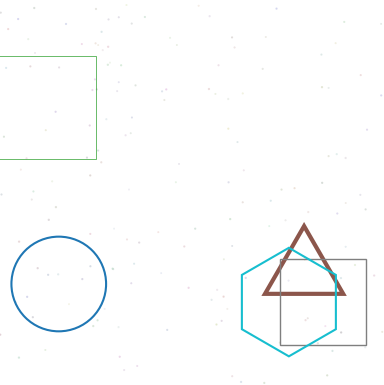[{"shape": "circle", "thickness": 1.5, "radius": 0.61, "center": [0.153, 0.262]}, {"shape": "square", "thickness": 0.5, "radius": 0.67, "center": [0.115, 0.721]}, {"shape": "triangle", "thickness": 3, "radius": 0.59, "center": [0.79, 0.295]}, {"shape": "square", "thickness": 1, "radius": 0.56, "center": [0.839, 0.217]}, {"shape": "hexagon", "thickness": 1.5, "radius": 0.7, "center": [0.75, 0.215]}]